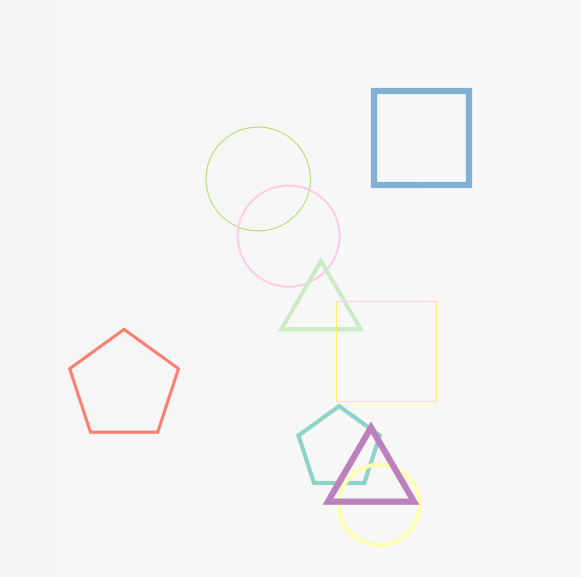[{"shape": "pentagon", "thickness": 2, "radius": 0.37, "center": [0.583, 0.222]}, {"shape": "circle", "thickness": 2, "radius": 0.35, "center": [0.652, 0.125]}, {"shape": "pentagon", "thickness": 1.5, "radius": 0.49, "center": [0.213, 0.33]}, {"shape": "square", "thickness": 3, "radius": 0.41, "center": [0.725, 0.76]}, {"shape": "circle", "thickness": 0.5, "radius": 0.45, "center": [0.444, 0.689]}, {"shape": "circle", "thickness": 1, "radius": 0.44, "center": [0.497, 0.59]}, {"shape": "triangle", "thickness": 3, "radius": 0.43, "center": [0.638, 0.173]}, {"shape": "triangle", "thickness": 2, "radius": 0.39, "center": [0.552, 0.468]}, {"shape": "square", "thickness": 0.5, "radius": 0.43, "center": [0.664, 0.391]}]